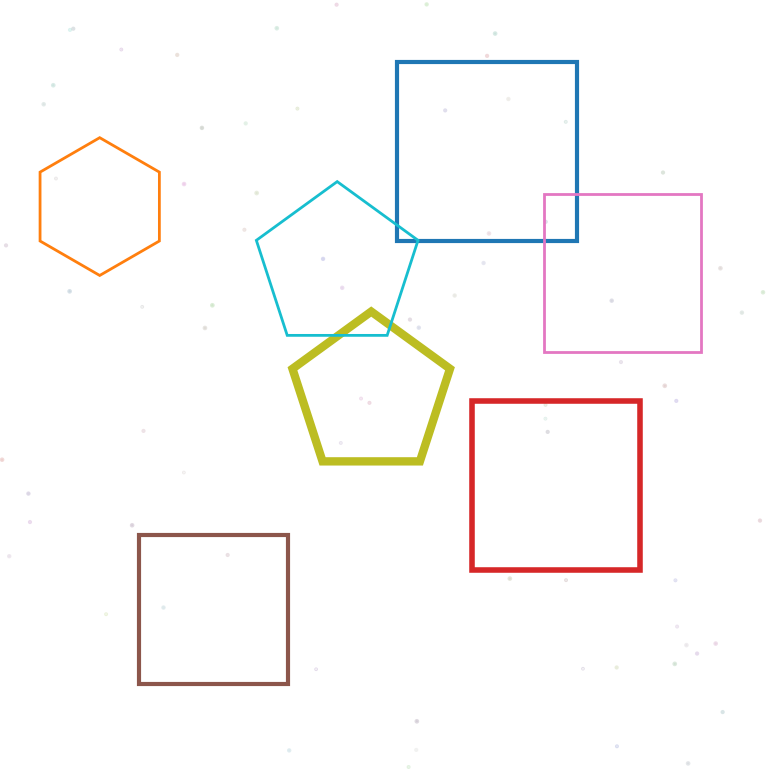[{"shape": "square", "thickness": 1.5, "radius": 0.58, "center": [0.632, 0.803]}, {"shape": "hexagon", "thickness": 1, "radius": 0.45, "center": [0.13, 0.732]}, {"shape": "square", "thickness": 2, "radius": 0.55, "center": [0.722, 0.37]}, {"shape": "square", "thickness": 1.5, "radius": 0.48, "center": [0.278, 0.209]}, {"shape": "square", "thickness": 1, "radius": 0.51, "center": [0.808, 0.646]}, {"shape": "pentagon", "thickness": 3, "radius": 0.54, "center": [0.482, 0.488]}, {"shape": "pentagon", "thickness": 1, "radius": 0.55, "center": [0.438, 0.654]}]